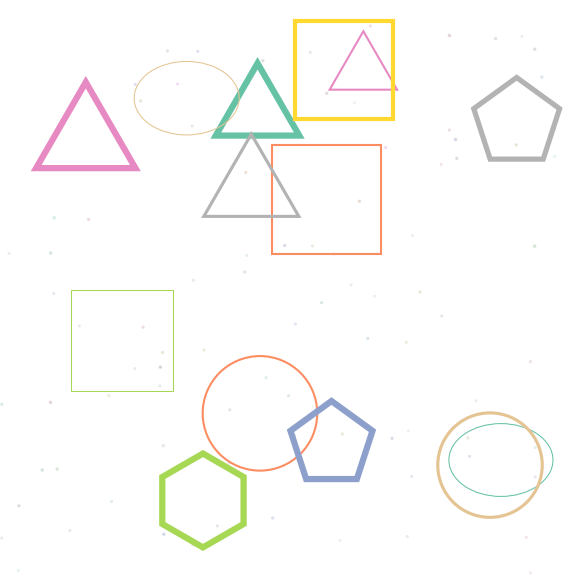[{"shape": "oval", "thickness": 0.5, "radius": 0.45, "center": [0.867, 0.203]}, {"shape": "triangle", "thickness": 3, "radius": 0.42, "center": [0.446, 0.806]}, {"shape": "circle", "thickness": 1, "radius": 0.5, "center": [0.45, 0.283]}, {"shape": "square", "thickness": 1, "radius": 0.47, "center": [0.565, 0.654]}, {"shape": "pentagon", "thickness": 3, "radius": 0.37, "center": [0.574, 0.23]}, {"shape": "triangle", "thickness": 1, "radius": 0.34, "center": [0.629, 0.878]}, {"shape": "triangle", "thickness": 3, "radius": 0.5, "center": [0.149, 0.758]}, {"shape": "square", "thickness": 0.5, "radius": 0.44, "center": [0.211, 0.409]}, {"shape": "hexagon", "thickness": 3, "radius": 0.41, "center": [0.351, 0.133]}, {"shape": "square", "thickness": 2, "radius": 0.43, "center": [0.595, 0.877]}, {"shape": "circle", "thickness": 1.5, "radius": 0.45, "center": [0.849, 0.194]}, {"shape": "oval", "thickness": 0.5, "radius": 0.45, "center": [0.323, 0.829]}, {"shape": "pentagon", "thickness": 2.5, "radius": 0.39, "center": [0.895, 0.787]}, {"shape": "triangle", "thickness": 1.5, "radius": 0.47, "center": [0.435, 0.672]}]